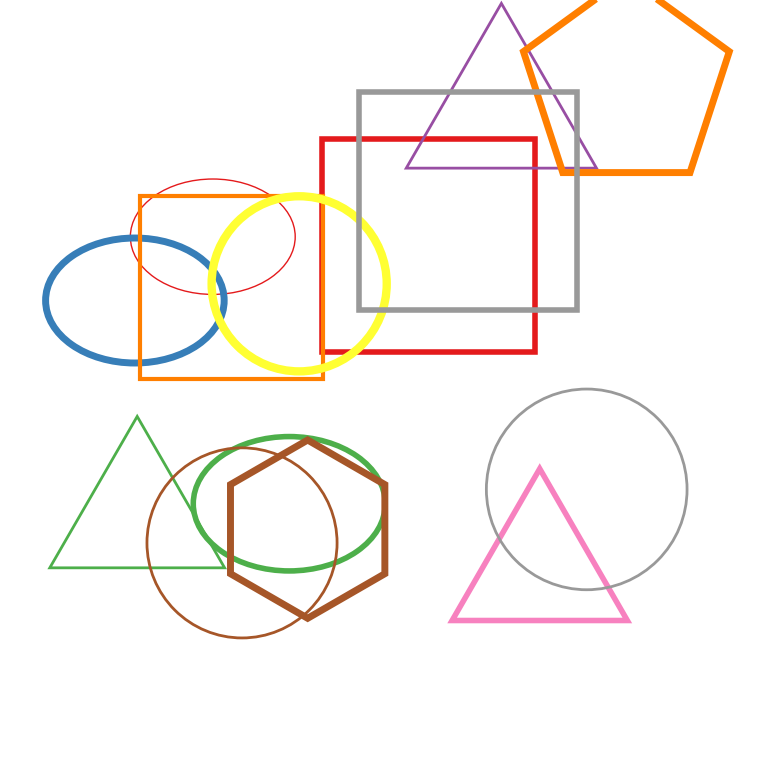[{"shape": "oval", "thickness": 0.5, "radius": 0.54, "center": [0.276, 0.693]}, {"shape": "square", "thickness": 2, "radius": 0.69, "center": [0.556, 0.681]}, {"shape": "oval", "thickness": 2.5, "radius": 0.58, "center": [0.175, 0.61]}, {"shape": "triangle", "thickness": 1, "radius": 0.66, "center": [0.178, 0.328]}, {"shape": "oval", "thickness": 2, "radius": 0.62, "center": [0.376, 0.346]}, {"shape": "triangle", "thickness": 1, "radius": 0.71, "center": [0.651, 0.853]}, {"shape": "square", "thickness": 1.5, "radius": 0.59, "center": [0.3, 0.627]}, {"shape": "pentagon", "thickness": 2.5, "radius": 0.7, "center": [0.813, 0.89]}, {"shape": "circle", "thickness": 3, "radius": 0.57, "center": [0.389, 0.631]}, {"shape": "circle", "thickness": 1, "radius": 0.62, "center": [0.314, 0.295]}, {"shape": "hexagon", "thickness": 2.5, "radius": 0.58, "center": [0.4, 0.313]}, {"shape": "triangle", "thickness": 2, "radius": 0.66, "center": [0.701, 0.26]}, {"shape": "circle", "thickness": 1, "radius": 0.65, "center": [0.762, 0.364]}, {"shape": "square", "thickness": 2, "radius": 0.71, "center": [0.608, 0.739]}]